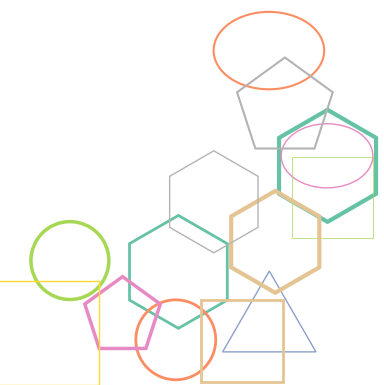[{"shape": "hexagon", "thickness": 2, "radius": 0.73, "center": [0.463, 0.294]}, {"shape": "hexagon", "thickness": 3, "radius": 0.73, "center": [0.851, 0.569]}, {"shape": "circle", "thickness": 2, "radius": 0.52, "center": [0.457, 0.117]}, {"shape": "oval", "thickness": 1.5, "radius": 0.72, "center": [0.698, 0.869]}, {"shape": "triangle", "thickness": 1, "radius": 0.7, "center": [0.699, 0.156]}, {"shape": "oval", "thickness": 1, "radius": 0.59, "center": [0.849, 0.595]}, {"shape": "pentagon", "thickness": 2.5, "radius": 0.52, "center": [0.318, 0.178]}, {"shape": "circle", "thickness": 2.5, "radius": 0.51, "center": [0.182, 0.323]}, {"shape": "square", "thickness": 0.5, "radius": 0.53, "center": [0.863, 0.488]}, {"shape": "square", "thickness": 1, "radius": 0.67, "center": [0.122, 0.134]}, {"shape": "square", "thickness": 2, "radius": 0.53, "center": [0.628, 0.115]}, {"shape": "hexagon", "thickness": 3, "radius": 0.66, "center": [0.715, 0.372]}, {"shape": "hexagon", "thickness": 1, "radius": 0.66, "center": [0.555, 0.476]}, {"shape": "pentagon", "thickness": 1.5, "radius": 0.65, "center": [0.74, 0.72]}]